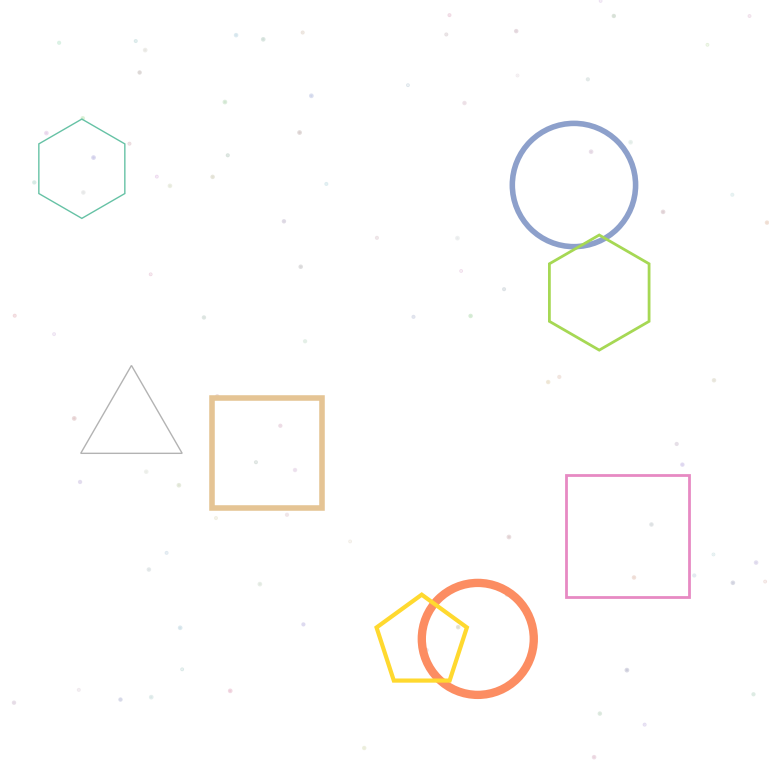[{"shape": "hexagon", "thickness": 0.5, "radius": 0.32, "center": [0.106, 0.781]}, {"shape": "circle", "thickness": 3, "radius": 0.36, "center": [0.621, 0.17]}, {"shape": "circle", "thickness": 2, "radius": 0.4, "center": [0.745, 0.76]}, {"shape": "square", "thickness": 1, "radius": 0.4, "center": [0.815, 0.304]}, {"shape": "hexagon", "thickness": 1, "radius": 0.37, "center": [0.778, 0.62]}, {"shape": "pentagon", "thickness": 1.5, "radius": 0.31, "center": [0.548, 0.166]}, {"shape": "square", "thickness": 2, "radius": 0.36, "center": [0.347, 0.411]}, {"shape": "triangle", "thickness": 0.5, "radius": 0.38, "center": [0.171, 0.449]}]